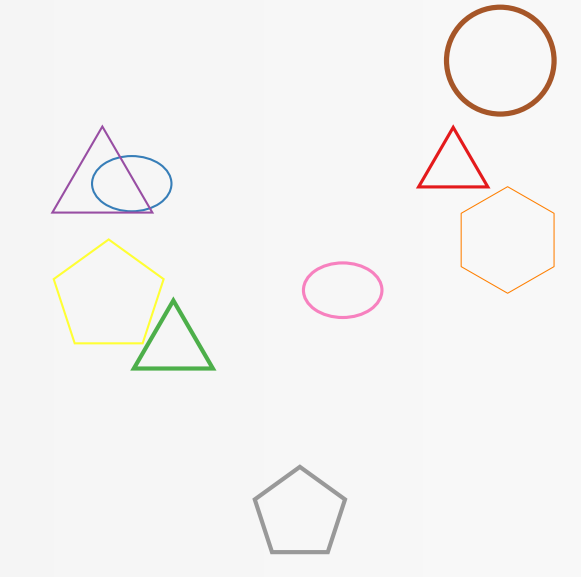[{"shape": "triangle", "thickness": 1.5, "radius": 0.34, "center": [0.78, 0.71]}, {"shape": "oval", "thickness": 1, "radius": 0.34, "center": [0.227, 0.681]}, {"shape": "triangle", "thickness": 2, "radius": 0.39, "center": [0.298, 0.4]}, {"shape": "triangle", "thickness": 1, "radius": 0.5, "center": [0.176, 0.681]}, {"shape": "hexagon", "thickness": 0.5, "radius": 0.46, "center": [0.873, 0.584]}, {"shape": "pentagon", "thickness": 1, "radius": 0.5, "center": [0.187, 0.485]}, {"shape": "circle", "thickness": 2.5, "radius": 0.46, "center": [0.861, 0.894]}, {"shape": "oval", "thickness": 1.5, "radius": 0.34, "center": [0.59, 0.497]}, {"shape": "pentagon", "thickness": 2, "radius": 0.41, "center": [0.516, 0.109]}]